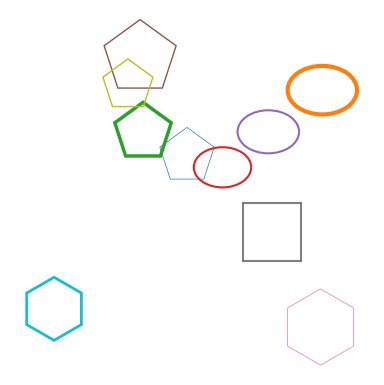[{"shape": "pentagon", "thickness": 0.5, "radius": 0.37, "center": [0.486, 0.595]}, {"shape": "oval", "thickness": 3, "radius": 0.45, "center": [0.837, 0.766]}, {"shape": "pentagon", "thickness": 2.5, "radius": 0.39, "center": [0.372, 0.657]}, {"shape": "oval", "thickness": 1.5, "radius": 0.37, "center": [0.578, 0.565]}, {"shape": "oval", "thickness": 1.5, "radius": 0.4, "center": [0.697, 0.658]}, {"shape": "pentagon", "thickness": 1, "radius": 0.49, "center": [0.364, 0.851]}, {"shape": "hexagon", "thickness": 0.5, "radius": 0.5, "center": [0.833, 0.151]}, {"shape": "square", "thickness": 1.5, "radius": 0.38, "center": [0.708, 0.398]}, {"shape": "pentagon", "thickness": 1, "radius": 0.34, "center": [0.332, 0.778]}, {"shape": "hexagon", "thickness": 2, "radius": 0.41, "center": [0.14, 0.198]}]